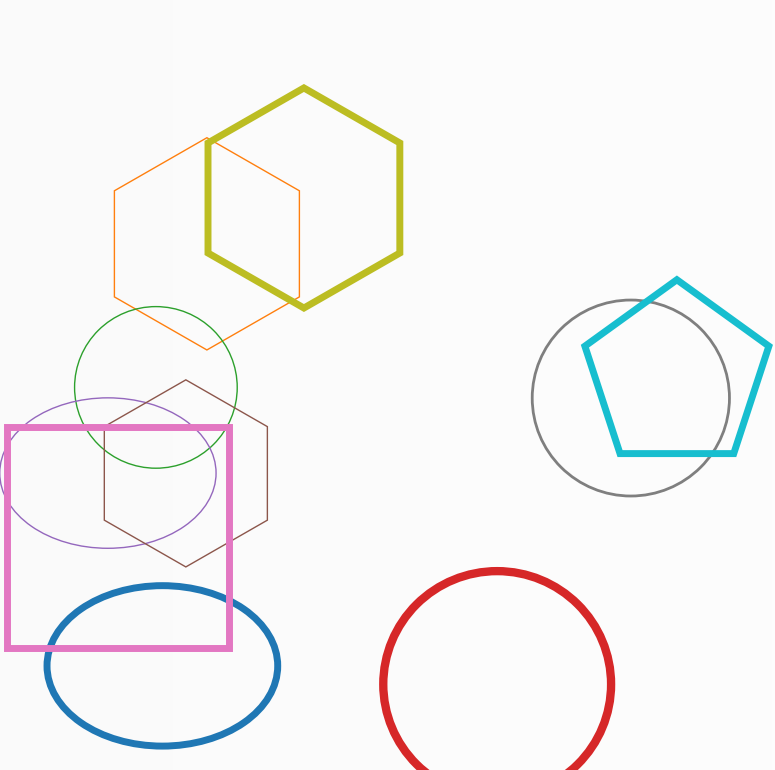[{"shape": "oval", "thickness": 2.5, "radius": 0.74, "center": [0.21, 0.135]}, {"shape": "hexagon", "thickness": 0.5, "radius": 0.69, "center": [0.267, 0.683]}, {"shape": "circle", "thickness": 0.5, "radius": 0.52, "center": [0.201, 0.497]}, {"shape": "circle", "thickness": 3, "radius": 0.73, "center": [0.642, 0.111]}, {"shape": "oval", "thickness": 0.5, "radius": 0.7, "center": [0.139, 0.386]}, {"shape": "hexagon", "thickness": 0.5, "radius": 0.61, "center": [0.24, 0.385]}, {"shape": "square", "thickness": 2.5, "radius": 0.72, "center": [0.152, 0.301]}, {"shape": "circle", "thickness": 1, "radius": 0.64, "center": [0.814, 0.483]}, {"shape": "hexagon", "thickness": 2.5, "radius": 0.71, "center": [0.392, 0.743]}, {"shape": "pentagon", "thickness": 2.5, "radius": 0.62, "center": [0.873, 0.512]}]